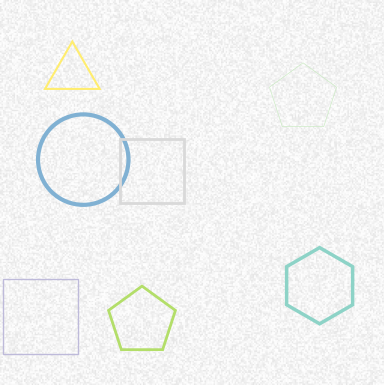[{"shape": "hexagon", "thickness": 2.5, "radius": 0.49, "center": [0.83, 0.258]}, {"shape": "square", "thickness": 1, "radius": 0.49, "center": [0.104, 0.178]}, {"shape": "circle", "thickness": 3, "radius": 0.59, "center": [0.216, 0.585]}, {"shape": "pentagon", "thickness": 2, "radius": 0.46, "center": [0.369, 0.166]}, {"shape": "square", "thickness": 2, "radius": 0.42, "center": [0.394, 0.556]}, {"shape": "pentagon", "thickness": 0.5, "radius": 0.46, "center": [0.787, 0.745]}, {"shape": "triangle", "thickness": 1.5, "radius": 0.41, "center": [0.188, 0.81]}]